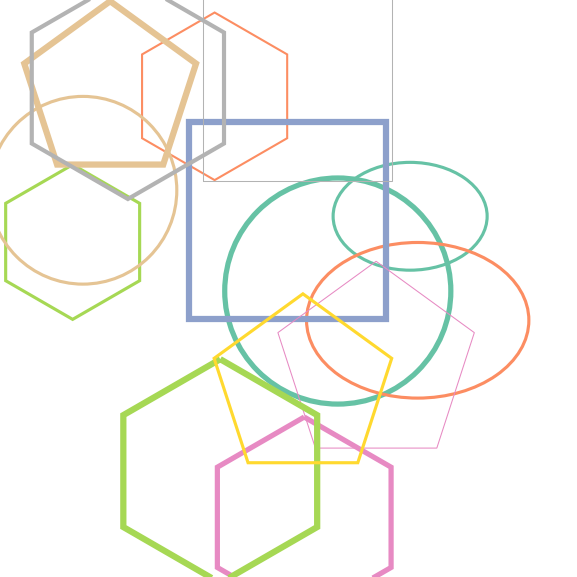[{"shape": "circle", "thickness": 2.5, "radius": 0.98, "center": [0.585, 0.495]}, {"shape": "oval", "thickness": 1.5, "radius": 0.67, "center": [0.71, 0.625]}, {"shape": "hexagon", "thickness": 1, "radius": 0.73, "center": [0.372, 0.832]}, {"shape": "oval", "thickness": 1.5, "radius": 0.96, "center": [0.723, 0.445]}, {"shape": "square", "thickness": 3, "radius": 0.85, "center": [0.497, 0.618]}, {"shape": "hexagon", "thickness": 2.5, "radius": 0.87, "center": [0.527, 0.103]}, {"shape": "pentagon", "thickness": 0.5, "radius": 0.89, "center": [0.651, 0.368]}, {"shape": "hexagon", "thickness": 1.5, "radius": 0.67, "center": [0.126, 0.58]}, {"shape": "hexagon", "thickness": 3, "radius": 0.97, "center": [0.381, 0.183]}, {"shape": "pentagon", "thickness": 1.5, "radius": 0.81, "center": [0.525, 0.329]}, {"shape": "circle", "thickness": 1.5, "radius": 0.81, "center": [0.144, 0.67]}, {"shape": "pentagon", "thickness": 3, "radius": 0.78, "center": [0.191, 0.841]}, {"shape": "square", "thickness": 0.5, "radius": 0.82, "center": [0.515, 0.849]}, {"shape": "hexagon", "thickness": 2, "radius": 0.96, "center": [0.221, 0.847]}]